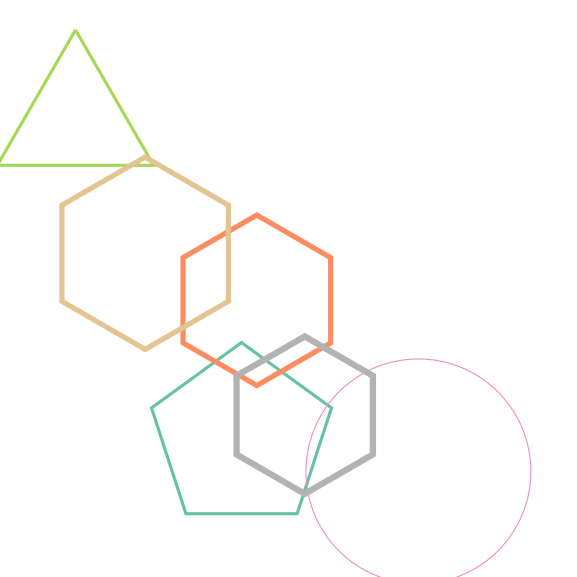[{"shape": "pentagon", "thickness": 1.5, "radius": 0.82, "center": [0.418, 0.242]}, {"shape": "hexagon", "thickness": 2.5, "radius": 0.74, "center": [0.445, 0.479]}, {"shape": "circle", "thickness": 0.5, "radius": 0.97, "center": [0.725, 0.183]}, {"shape": "triangle", "thickness": 1.5, "radius": 0.78, "center": [0.131, 0.791]}, {"shape": "hexagon", "thickness": 2.5, "radius": 0.83, "center": [0.251, 0.561]}, {"shape": "hexagon", "thickness": 3, "radius": 0.68, "center": [0.528, 0.28]}]